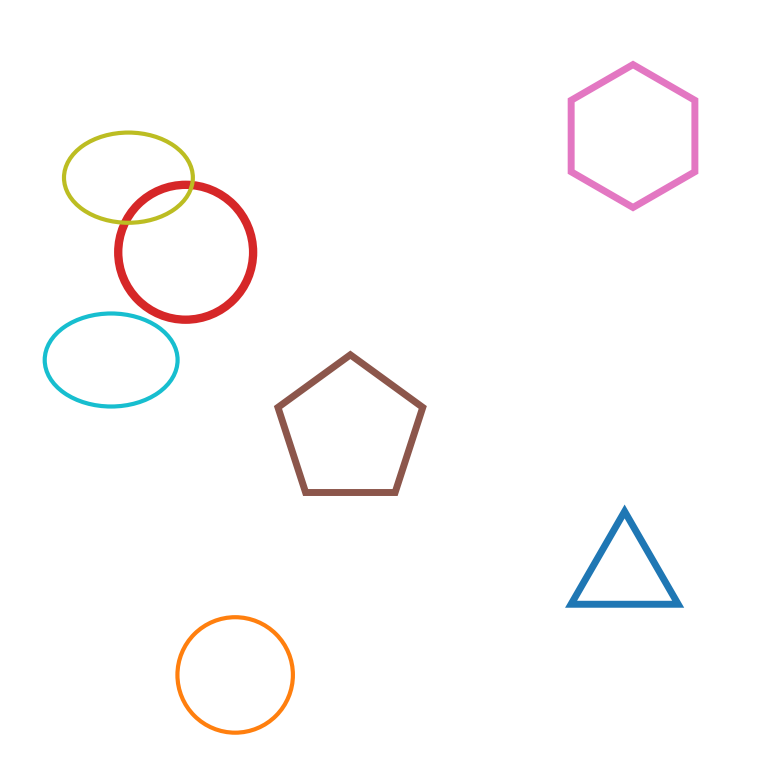[{"shape": "triangle", "thickness": 2.5, "radius": 0.4, "center": [0.811, 0.255]}, {"shape": "circle", "thickness": 1.5, "radius": 0.37, "center": [0.305, 0.123]}, {"shape": "circle", "thickness": 3, "radius": 0.44, "center": [0.241, 0.672]}, {"shape": "pentagon", "thickness": 2.5, "radius": 0.49, "center": [0.455, 0.44]}, {"shape": "hexagon", "thickness": 2.5, "radius": 0.46, "center": [0.822, 0.823]}, {"shape": "oval", "thickness": 1.5, "radius": 0.42, "center": [0.167, 0.769]}, {"shape": "oval", "thickness": 1.5, "radius": 0.43, "center": [0.144, 0.532]}]